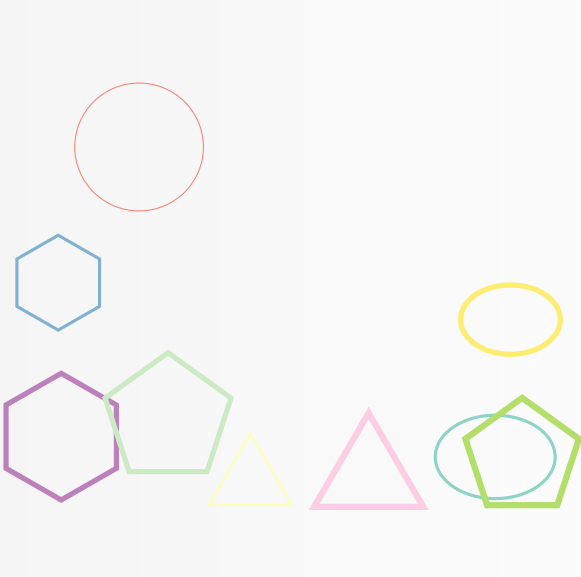[{"shape": "oval", "thickness": 1.5, "radius": 0.52, "center": [0.852, 0.208]}, {"shape": "triangle", "thickness": 1, "radius": 0.41, "center": [0.431, 0.166]}, {"shape": "circle", "thickness": 0.5, "radius": 0.55, "center": [0.239, 0.745]}, {"shape": "hexagon", "thickness": 1.5, "radius": 0.41, "center": [0.1, 0.51]}, {"shape": "pentagon", "thickness": 3, "radius": 0.51, "center": [0.898, 0.207]}, {"shape": "triangle", "thickness": 3, "radius": 0.54, "center": [0.634, 0.176]}, {"shape": "hexagon", "thickness": 2.5, "radius": 0.55, "center": [0.105, 0.243]}, {"shape": "pentagon", "thickness": 2.5, "radius": 0.57, "center": [0.289, 0.275]}, {"shape": "oval", "thickness": 2.5, "radius": 0.43, "center": [0.878, 0.446]}]